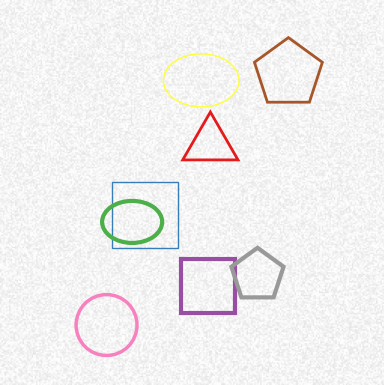[{"shape": "triangle", "thickness": 2, "radius": 0.41, "center": [0.546, 0.626]}, {"shape": "square", "thickness": 1, "radius": 0.43, "center": [0.376, 0.442]}, {"shape": "oval", "thickness": 3, "radius": 0.39, "center": [0.343, 0.424]}, {"shape": "square", "thickness": 3, "radius": 0.35, "center": [0.54, 0.258]}, {"shape": "oval", "thickness": 1, "radius": 0.49, "center": [0.523, 0.791]}, {"shape": "pentagon", "thickness": 2, "radius": 0.46, "center": [0.749, 0.81]}, {"shape": "circle", "thickness": 2.5, "radius": 0.4, "center": [0.277, 0.156]}, {"shape": "pentagon", "thickness": 3, "radius": 0.36, "center": [0.669, 0.285]}]